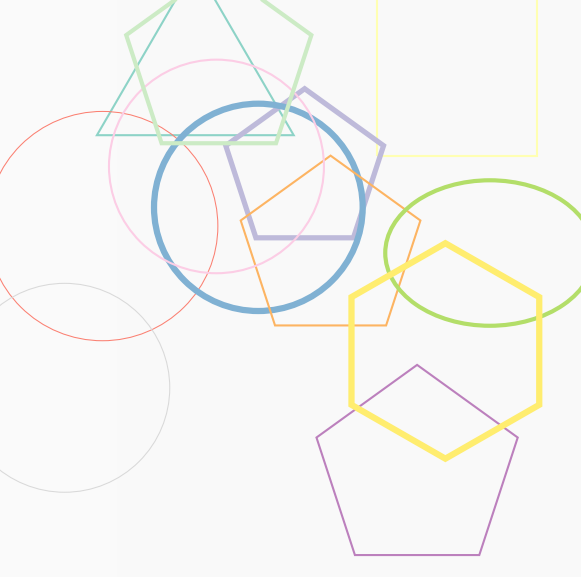[{"shape": "triangle", "thickness": 1, "radius": 0.98, "center": [0.336, 0.863]}, {"shape": "square", "thickness": 1, "radius": 0.68, "center": [0.786, 0.865]}, {"shape": "pentagon", "thickness": 2.5, "radius": 0.71, "center": [0.524, 0.703]}, {"shape": "circle", "thickness": 0.5, "radius": 0.99, "center": [0.176, 0.608]}, {"shape": "circle", "thickness": 3, "radius": 0.9, "center": [0.444, 0.64]}, {"shape": "pentagon", "thickness": 1, "radius": 0.81, "center": [0.569, 0.567]}, {"shape": "oval", "thickness": 2, "radius": 0.9, "center": [0.843, 0.561]}, {"shape": "circle", "thickness": 1, "radius": 0.92, "center": [0.372, 0.711]}, {"shape": "circle", "thickness": 0.5, "radius": 0.9, "center": [0.111, 0.328]}, {"shape": "pentagon", "thickness": 1, "radius": 0.91, "center": [0.718, 0.185]}, {"shape": "pentagon", "thickness": 2, "radius": 0.84, "center": [0.376, 0.887]}, {"shape": "hexagon", "thickness": 3, "radius": 0.93, "center": [0.766, 0.391]}]